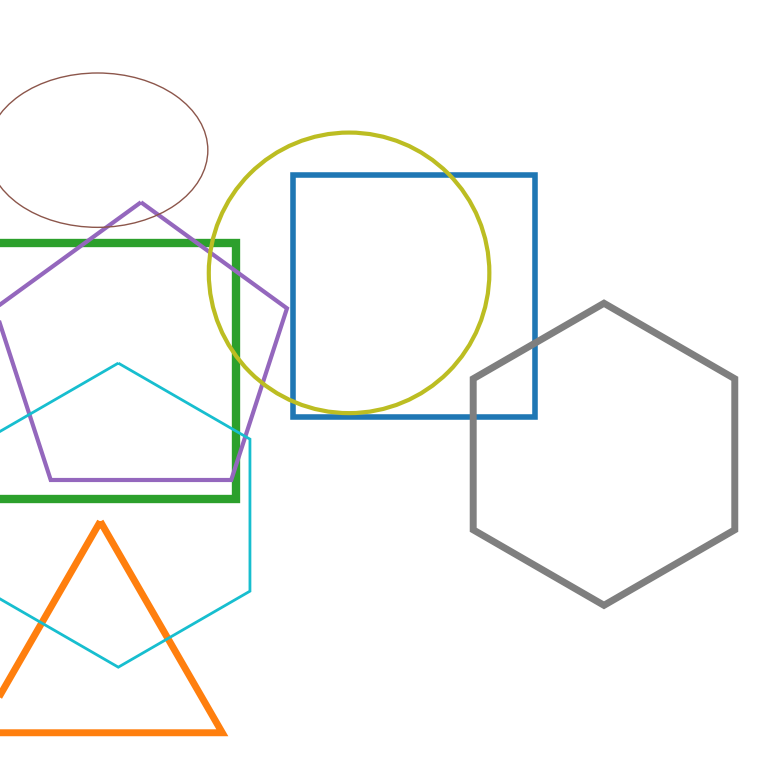[{"shape": "square", "thickness": 2, "radius": 0.79, "center": [0.538, 0.616]}, {"shape": "triangle", "thickness": 2.5, "radius": 0.91, "center": [0.13, 0.14]}, {"shape": "square", "thickness": 3, "radius": 0.83, "center": [0.14, 0.519]}, {"shape": "pentagon", "thickness": 1.5, "radius": 1.0, "center": [0.183, 0.538]}, {"shape": "oval", "thickness": 0.5, "radius": 0.72, "center": [0.127, 0.805]}, {"shape": "hexagon", "thickness": 2.5, "radius": 0.98, "center": [0.784, 0.41]}, {"shape": "circle", "thickness": 1.5, "radius": 0.91, "center": [0.453, 0.646]}, {"shape": "hexagon", "thickness": 1, "radius": 0.99, "center": [0.154, 0.331]}]